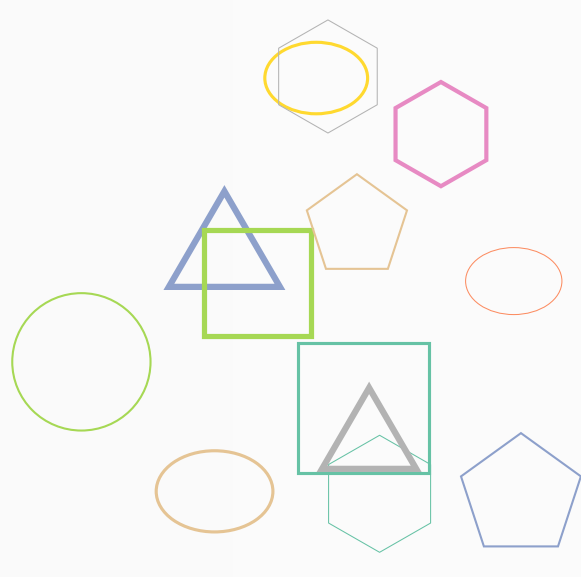[{"shape": "square", "thickness": 1.5, "radius": 0.56, "center": [0.625, 0.293]}, {"shape": "hexagon", "thickness": 0.5, "radius": 0.51, "center": [0.653, 0.144]}, {"shape": "oval", "thickness": 0.5, "radius": 0.41, "center": [0.884, 0.512]}, {"shape": "triangle", "thickness": 3, "radius": 0.55, "center": [0.386, 0.558]}, {"shape": "pentagon", "thickness": 1, "radius": 0.54, "center": [0.896, 0.141]}, {"shape": "hexagon", "thickness": 2, "radius": 0.45, "center": [0.759, 0.767]}, {"shape": "square", "thickness": 2.5, "radius": 0.46, "center": [0.443, 0.509]}, {"shape": "circle", "thickness": 1, "radius": 0.59, "center": [0.14, 0.373]}, {"shape": "oval", "thickness": 1.5, "radius": 0.44, "center": [0.544, 0.864]}, {"shape": "pentagon", "thickness": 1, "radius": 0.45, "center": [0.614, 0.607]}, {"shape": "oval", "thickness": 1.5, "radius": 0.5, "center": [0.369, 0.148]}, {"shape": "triangle", "thickness": 3, "radius": 0.47, "center": [0.635, 0.234]}, {"shape": "hexagon", "thickness": 0.5, "radius": 0.49, "center": [0.564, 0.867]}]